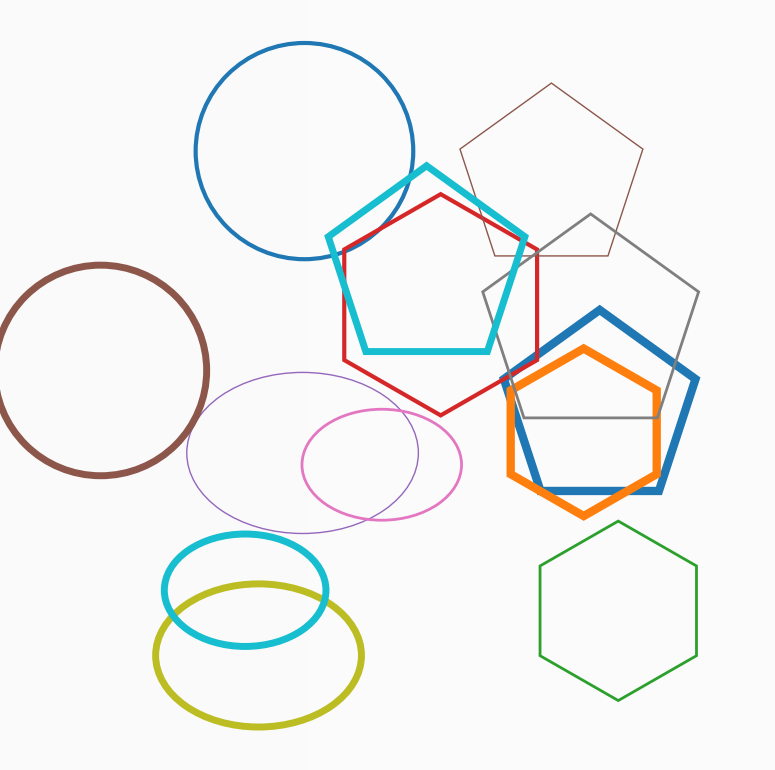[{"shape": "pentagon", "thickness": 3, "radius": 0.65, "center": [0.774, 0.468]}, {"shape": "circle", "thickness": 1.5, "radius": 0.7, "center": [0.393, 0.804]}, {"shape": "hexagon", "thickness": 3, "radius": 0.54, "center": [0.753, 0.439]}, {"shape": "hexagon", "thickness": 1, "radius": 0.58, "center": [0.798, 0.207]}, {"shape": "hexagon", "thickness": 1.5, "radius": 0.72, "center": [0.569, 0.604]}, {"shape": "oval", "thickness": 0.5, "radius": 0.75, "center": [0.39, 0.412]}, {"shape": "pentagon", "thickness": 0.5, "radius": 0.62, "center": [0.712, 0.768]}, {"shape": "circle", "thickness": 2.5, "radius": 0.68, "center": [0.13, 0.519]}, {"shape": "oval", "thickness": 1, "radius": 0.51, "center": [0.493, 0.396]}, {"shape": "pentagon", "thickness": 1, "radius": 0.73, "center": [0.762, 0.576]}, {"shape": "oval", "thickness": 2.5, "radius": 0.66, "center": [0.334, 0.149]}, {"shape": "pentagon", "thickness": 2.5, "radius": 0.67, "center": [0.55, 0.651]}, {"shape": "oval", "thickness": 2.5, "radius": 0.52, "center": [0.316, 0.233]}]